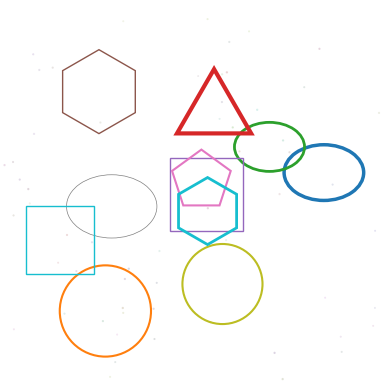[{"shape": "oval", "thickness": 2.5, "radius": 0.52, "center": [0.841, 0.552]}, {"shape": "circle", "thickness": 1.5, "radius": 0.59, "center": [0.274, 0.192]}, {"shape": "oval", "thickness": 2, "radius": 0.46, "center": [0.7, 0.618]}, {"shape": "triangle", "thickness": 3, "radius": 0.56, "center": [0.556, 0.709]}, {"shape": "square", "thickness": 1, "radius": 0.47, "center": [0.536, 0.494]}, {"shape": "hexagon", "thickness": 1, "radius": 0.54, "center": [0.257, 0.762]}, {"shape": "pentagon", "thickness": 1.5, "radius": 0.4, "center": [0.523, 0.531]}, {"shape": "oval", "thickness": 0.5, "radius": 0.59, "center": [0.29, 0.464]}, {"shape": "circle", "thickness": 1.5, "radius": 0.52, "center": [0.578, 0.262]}, {"shape": "square", "thickness": 1, "radius": 0.44, "center": [0.157, 0.377]}, {"shape": "hexagon", "thickness": 2, "radius": 0.44, "center": [0.539, 0.452]}]